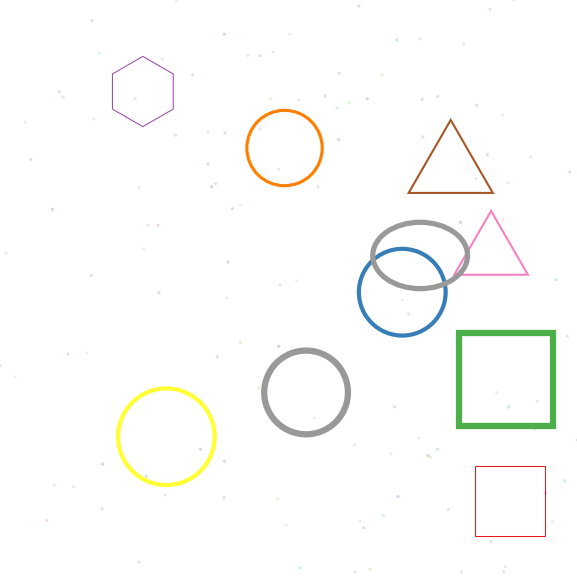[{"shape": "square", "thickness": 0.5, "radius": 0.3, "center": [0.884, 0.132]}, {"shape": "circle", "thickness": 2, "radius": 0.38, "center": [0.697, 0.493]}, {"shape": "square", "thickness": 3, "radius": 0.4, "center": [0.876, 0.342]}, {"shape": "hexagon", "thickness": 0.5, "radius": 0.3, "center": [0.247, 0.841]}, {"shape": "circle", "thickness": 1.5, "radius": 0.33, "center": [0.493, 0.743]}, {"shape": "circle", "thickness": 2, "radius": 0.42, "center": [0.288, 0.243]}, {"shape": "triangle", "thickness": 1, "radius": 0.42, "center": [0.78, 0.707]}, {"shape": "triangle", "thickness": 1, "radius": 0.37, "center": [0.85, 0.56]}, {"shape": "oval", "thickness": 2.5, "radius": 0.41, "center": [0.728, 0.557]}, {"shape": "circle", "thickness": 3, "radius": 0.36, "center": [0.53, 0.32]}]